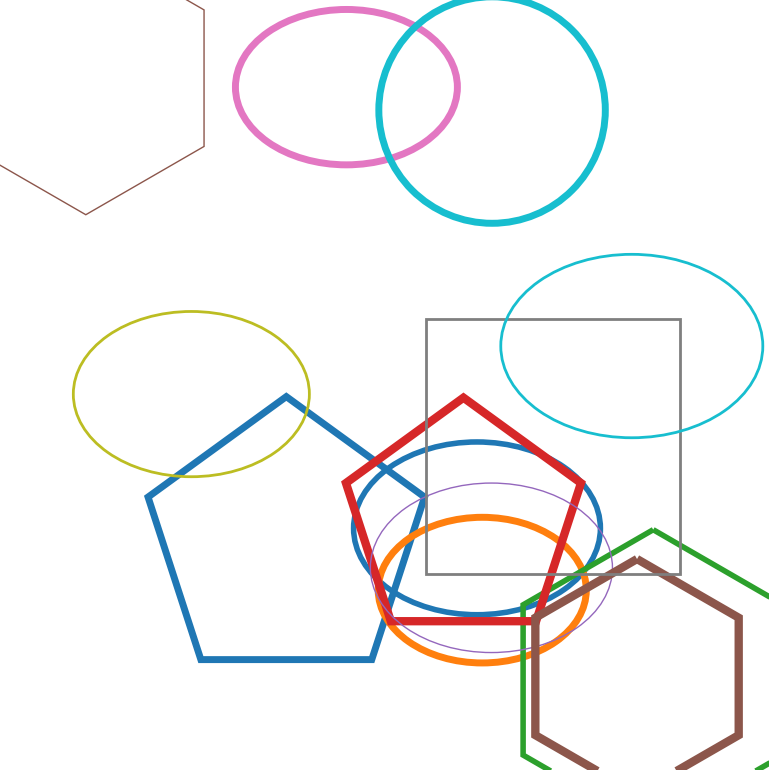[{"shape": "pentagon", "thickness": 2.5, "radius": 0.94, "center": [0.372, 0.296]}, {"shape": "oval", "thickness": 2, "radius": 0.8, "center": [0.619, 0.314]}, {"shape": "oval", "thickness": 2.5, "radius": 0.68, "center": [0.626, 0.234]}, {"shape": "hexagon", "thickness": 2, "radius": 0.98, "center": [0.848, 0.117]}, {"shape": "pentagon", "thickness": 3, "radius": 0.8, "center": [0.602, 0.323]}, {"shape": "oval", "thickness": 0.5, "radius": 0.79, "center": [0.638, 0.263]}, {"shape": "hexagon", "thickness": 0.5, "radius": 0.89, "center": [0.111, 0.898]}, {"shape": "hexagon", "thickness": 3, "radius": 0.76, "center": [0.827, 0.122]}, {"shape": "oval", "thickness": 2.5, "radius": 0.72, "center": [0.45, 0.887]}, {"shape": "square", "thickness": 1, "radius": 0.83, "center": [0.718, 0.42]}, {"shape": "oval", "thickness": 1, "radius": 0.77, "center": [0.249, 0.488]}, {"shape": "circle", "thickness": 2.5, "radius": 0.74, "center": [0.639, 0.857]}, {"shape": "oval", "thickness": 1, "radius": 0.85, "center": [0.821, 0.551]}]